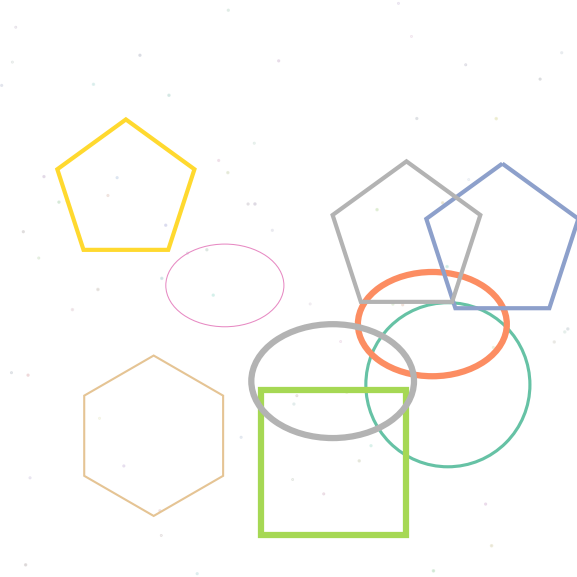[{"shape": "circle", "thickness": 1.5, "radius": 0.71, "center": [0.776, 0.333]}, {"shape": "oval", "thickness": 3, "radius": 0.64, "center": [0.749, 0.438]}, {"shape": "pentagon", "thickness": 2, "radius": 0.69, "center": [0.87, 0.577]}, {"shape": "oval", "thickness": 0.5, "radius": 0.51, "center": [0.389, 0.505]}, {"shape": "square", "thickness": 3, "radius": 0.63, "center": [0.577, 0.198]}, {"shape": "pentagon", "thickness": 2, "radius": 0.62, "center": [0.218, 0.667]}, {"shape": "hexagon", "thickness": 1, "radius": 0.69, "center": [0.266, 0.245]}, {"shape": "pentagon", "thickness": 2, "radius": 0.67, "center": [0.704, 0.585]}, {"shape": "oval", "thickness": 3, "radius": 0.7, "center": [0.576, 0.339]}]